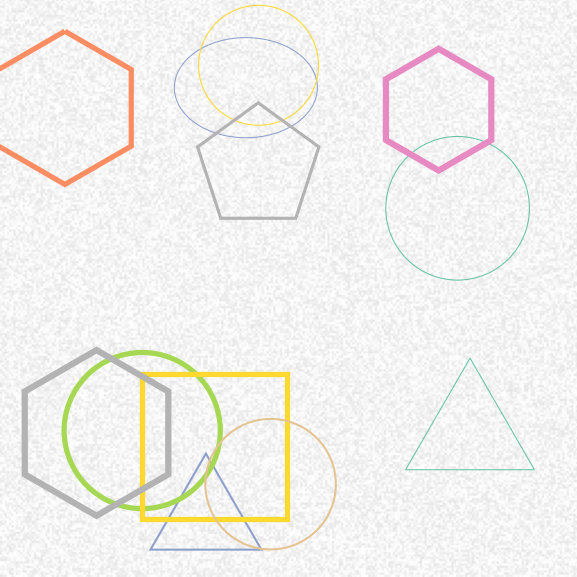[{"shape": "circle", "thickness": 0.5, "radius": 0.62, "center": [0.792, 0.638]}, {"shape": "triangle", "thickness": 0.5, "radius": 0.64, "center": [0.814, 0.25]}, {"shape": "hexagon", "thickness": 2.5, "radius": 0.66, "center": [0.112, 0.812]}, {"shape": "oval", "thickness": 0.5, "radius": 0.62, "center": [0.426, 0.847]}, {"shape": "triangle", "thickness": 1, "radius": 0.55, "center": [0.357, 0.103]}, {"shape": "hexagon", "thickness": 3, "radius": 0.53, "center": [0.76, 0.809]}, {"shape": "circle", "thickness": 2.5, "radius": 0.68, "center": [0.246, 0.254]}, {"shape": "circle", "thickness": 0.5, "radius": 0.52, "center": [0.448, 0.886]}, {"shape": "square", "thickness": 2.5, "radius": 0.63, "center": [0.372, 0.226]}, {"shape": "circle", "thickness": 1, "radius": 0.56, "center": [0.469, 0.161]}, {"shape": "hexagon", "thickness": 3, "radius": 0.72, "center": [0.167, 0.249]}, {"shape": "pentagon", "thickness": 1.5, "radius": 0.55, "center": [0.447, 0.711]}]